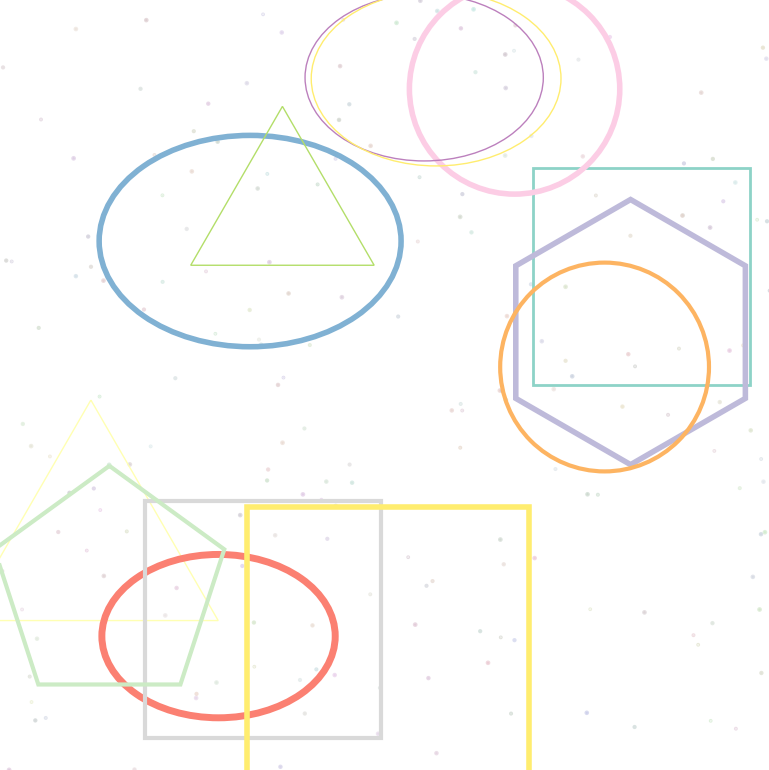[{"shape": "square", "thickness": 1, "radius": 0.71, "center": [0.833, 0.641]}, {"shape": "triangle", "thickness": 0.5, "radius": 0.95, "center": [0.118, 0.29]}, {"shape": "hexagon", "thickness": 2, "radius": 0.86, "center": [0.819, 0.569]}, {"shape": "oval", "thickness": 2.5, "radius": 0.76, "center": [0.284, 0.174]}, {"shape": "oval", "thickness": 2, "radius": 0.98, "center": [0.325, 0.687]}, {"shape": "circle", "thickness": 1.5, "radius": 0.68, "center": [0.785, 0.523]}, {"shape": "triangle", "thickness": 0.5, "radius": 0.69, "center": [0.367, 0.724]}, {"shape": "circle", "thickness": 2, "radius": 0.68, "center": [0.668, 0.884]}, {"shape": "square", "thickness": 1.5, "radius": 0.77, "center": [0.341, 0.196]}, {"shape": "oval", "thickness": 0.5, "radius": 0.77, "center": [0.551, 0.899]}, {"shape": "pentagon", "thickness": 1.5, "radius": 0.78, "center": [0.142, 0.238]}, {"shape": "oval", "thickness": 0.5, "radius": 0.81, "center": [0.566, 0.898]}, {"shape": "square", "thickness": 2, "radius": 0.91, "center": [0.504, 0.159]}]